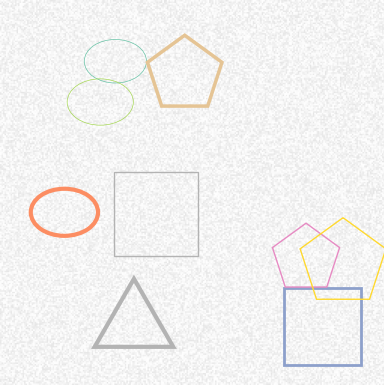[{"shape": "oval", "thickness": 0.5, "radius": 0.4, "center": [0.3, 0.841]}, {"shape": "oval", "thickness": 3, "radius": 0.44, "center": [0.167, 0.449]}, {"shape": "square", "thickness": 2, "radius": 0.5, "center": [0.837, 0.152]}, {"shape": "pentagon", "thickness": 1, "radius": 0.46, "center": [0.795, 0.329]}, {"shape": "oval", "thickness": 0.5, "radius": 0.43, "center": [0.26, 0.735]}, {"shape": "pentagon", "thickness": 1, "radius": 0.59, "center": [0.891, 0.317]}, {"shape": "pentagon", "thickness": 2.5, "radius": 0.51, "center": [0.48, 0.807]}, {"shape": "square", "thickness": 1, "radius": 0.55, "center": [0.405, 0.443]}, {"shape": "triangle", "thickness": 3, "radius": 0.59, "center": [0.348, 0.158]}]